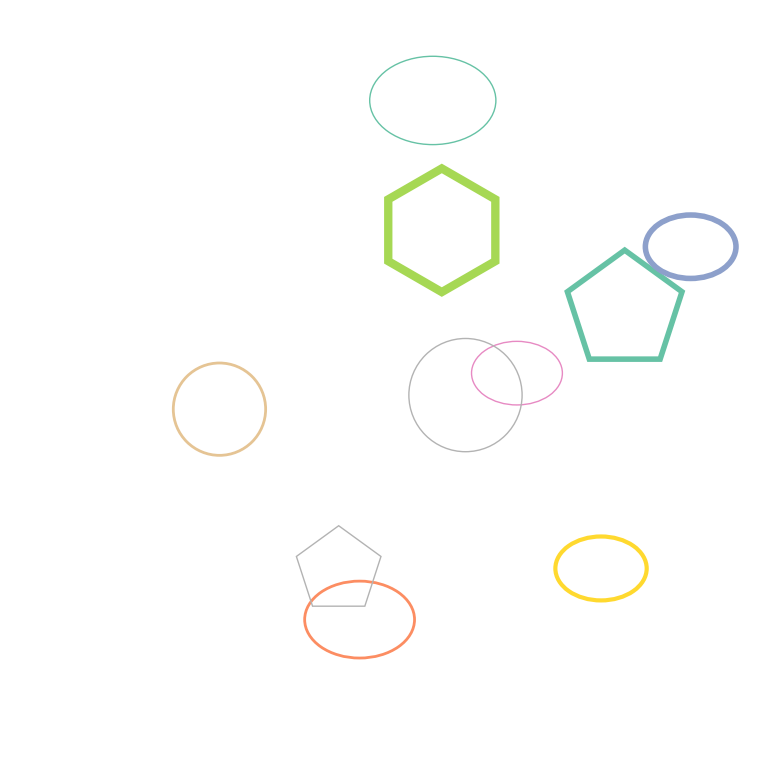[{"shape": "pentagon", "thickness": 2, "radius": 0.39, "center": [0.811, 0.597]}, {"shape": "oval", "thickness": 0.5, "radius": 0.41, "center": [0.562, 0.87]}, {"shape": "oval", "thickness": 1, "radius": 0.36, "center": [0.467, 0.195]}, {"shape": "oval", "thickness": 2, "radius": 0.29, "center": [0.897, 0.68]}, {"shape": "oval", "thickness": 0.5, "radius": 0.3, "center": [0.671, 0.515]}, {"shape": "hexagon", "thickness": 3, "radius": 0.4, "center": [0.574, 0.701]}, {"shape": "oval", "thickness": 1.5, "radius": 0.3, "center": [0.781, 0.262]}, {"shape": "circle", "thickness": 1, "radius": 0.3, "center": [0.285, 0.469]}, {"shape": "circle", "thickness": 0.5, "radius": 0.37, "center": [0.605, 0.487]}, {"shape": "pentagon", "thickness": 0.5, "radius": 0.29, "center": [0.44, 0.259]}]